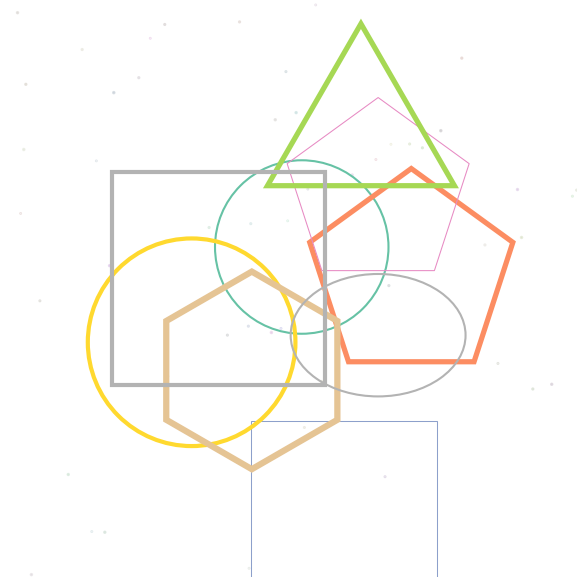[{"shape": "circle", "thickness": 1, "radius": 0.75, "center": [0.523, 0.571]}, {"shape": "pentagon", "thickness": 2.5, "radius": 0.92, "center": [0.712, 0.522]}, {"shape": "square", "thickness": 0.5, "radius": 0.81, "center": [0.596, 0.109]}, {"shape": "pentagon", "thickness": 0.5, "radius": 0.83, "center": [0.655, 0.665]}, {"shape": "triangle", "thickness": 2.5, "radius": 0.93, "center": [0.625, 0.771]}, {"shape": "circle", "thickness": 2, "radius": 0.9, "center": [0.332, 0.406]}, {"shape": "hexagon", "thickness": 3, "radius": 0.86, "center": [0.436, 0.358]}, {"shape": "oval", "thickness": 1, "radius": 0.76, "center": [0.655, 0.419]}, {"shape": "square", "thickness": 2, "radius": 0.92, "center": [0.378, 0.516]}]